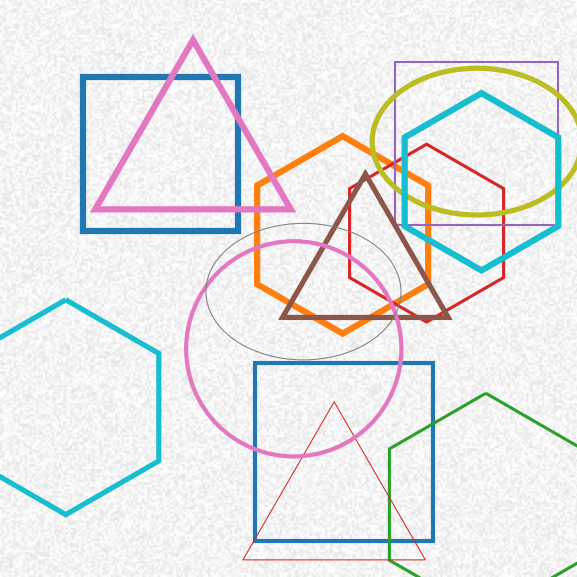[{"shape": "square", "thickness": 2, "radius": 0.77, "center": [0.596, 0.217]}, {"shape": "square", "thickness": 3, "radius": 0.67, "center": [0.278, 0.732]}, {"shape": "hexagon", "thickness": 3, "radius": 0.85, "center": [0.593, 0.592]}, {"shape": "hexagon", "thickness": 1.5, "radius": 0.96, "center": [0.841, 0.125]}, {"shape": "triangle", "thickness": 0.5, "radius": 0.91, "center": [0.579, 0.121]}, {"shape": "hexagon", "thickness": 1.5, "radius": 0.77, "center": [0.739, 0.596]}, {"shape": "square", "thickness": 1, "radius": 0.71, "center": [0.825, 0.75]}, {"shape": "triangle", "thickness": 2.5, "radius": 0.83, "center": [0.633, 0.532]}, {"shape": "circle", "thickness": 2, "radius": 0.93, "center": [0.509, 0.395]}, {"shape": "triangle", "thickness": 3, "radius": 0.98, "center": [0.334, 0.734]}, {"shape": "oval", "thickness": 0.5, "radius": 0.84, "center": [0.525, 0.494]}, {"shape": "oval", "thickness": 2.5, "radius": 0.91, "center": [0.826, 0.754]}, {"shape": "hexagon", "thickness": 3, "radius": 0.77, "center": [0.834, 0.684]}, {"shape": "hexagon", "thickness": 2.5, "radius": 0.93, "center": [0.114, 0.294]}]